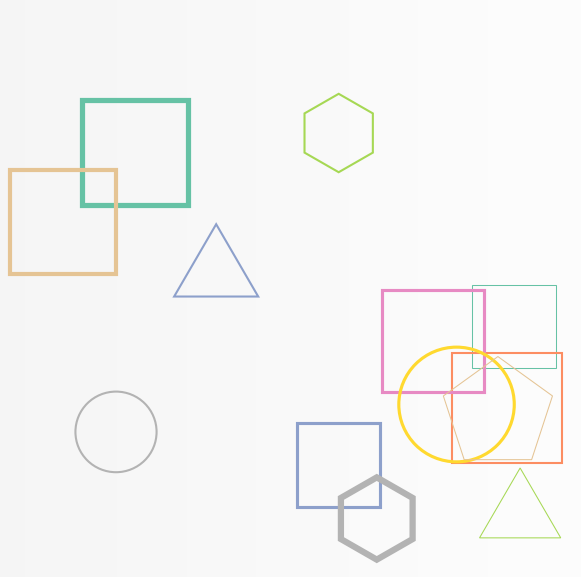[{"shape": "square", "thickness": 0.5, "radius": 0.36, "center": [0.884, 0.434]}, {"shape": "square", "thickness": 2.5, "radius": 0.46, "center": [0.232, 0.735]}, {"shape": "square", "thickness": 1, "radius": 0.48, "center": [0.872, 0.293]}, {"shape": "square", "thickness": 1.5, "radius": 0.36, "center": [0.582, 0.194]}, {"shape": "triangle", "thickness": 1, "radius": 0.42, "center": [0.372, 0.527]}, {"shape": "square", "thickness": 1.5, "radius": 0.44, "center": [0.745, 0.408]}, {"shape": "triangle", "thickness": 0.5, "radius": 0.4, "center": [0.895, 0.108]}, {"shape": "hexagon", "thickness": 1, "radius": 0.34, "center": [0.583, 0.769]}, {"shape": "circle", "thickness": 1.5, "radius": 0.5, "center": [0.785, 0.299]}, {"shape": "square", "thickness": 2, "radius": 0.45, "center": [0.108, 0.615]}, {"shape": "pentagon", "thickness": 0.5, "radius": 0.49, "center": [0.857, 0.283]}, {"shape": "circle", "thickness": 1, "radius": 0.35, "center": [0.2, 0.251]}, {"shape": "hexagon", "thickness": 3, "radius": 0.36, "center": [0.648, 0.101]}]